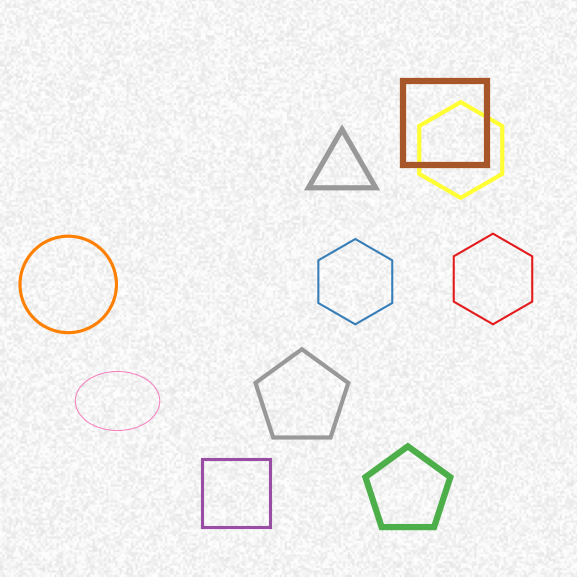[{"shape": "hexagon", "thickness": 1, "radius": 0.39, "center": [0.854, 0.516]}, {"shape": "hexagon", "thickness": 1, "radius": 0.37, "center": [0.615, 0.511]}, {"shape": "pentagon", "thickness": 3, "radius": 0.39, "center": [0.706, 0.149]}, {"shape": "square", "thickness": 1.5, "radius": 0.29, "center": [0.408, 0.145]}, {"shape": "circle", "thickness": 1.5, "radius": 0.42, "center": [0.118, 0.507]}, {"shape": "hexagon", "thickness": 2, "radius": 0.41, "center": [0.798, 0.739]}, {"shape": "square", "thickness": 3, "radius": 0.37, "center": [0.771, 0.786]}, {"shape": "oval", "thickness": 0.5, "radius": 0.37, "center": [0.203, 0.305]}, {"shape": "pentagon", "thickness": 2, "radius": 0.42, "center": [0.523, 0.31]}, {"shape": "triangle", "thickness": 2.5, "radius": 0.34, "center": [0.592, 0.708]}]